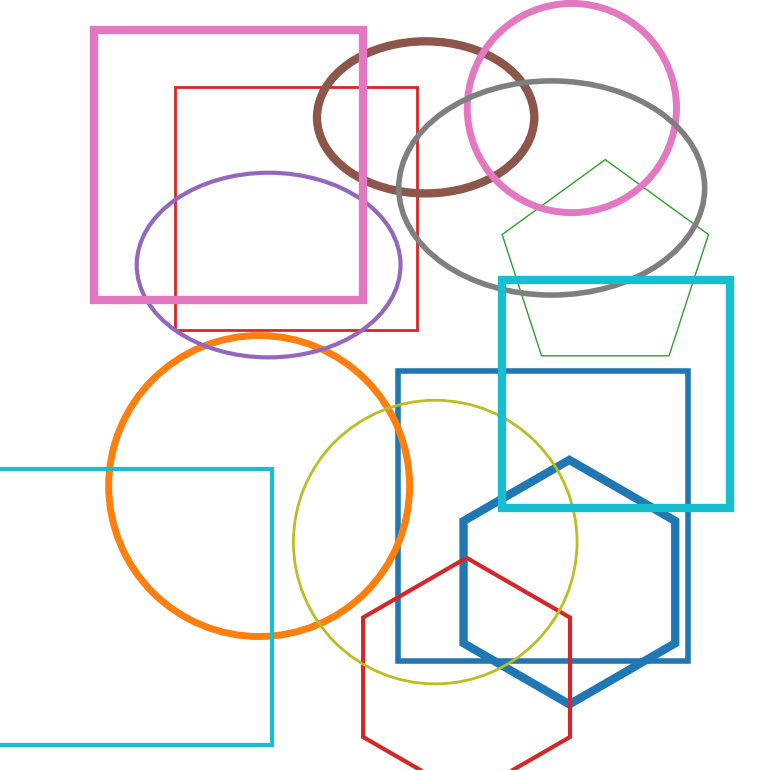[{"shape": "square", "thickness": 2, "radius": 0.94, "center": [0.705, 0.33]}, {"shape": "hexagon", "thickness": 3, "radius": 0.79, "center": [0.739, 0.244]}, {"shape": "circle", "thickness": 2.5, "radius": 0.98, "center": [0.337, 0.369]}, {"shape": "pentagon", "thickness": 0.5, "radius": 0.7, "center": [0.786, 0.652]}, {"shape": "hexagon", "thickness": 1.5, "radius": 0.78, "center": [0.606, 0.12]}, {"shape": "square", "thickness": 1, "radius": 0.79, "center": [0.384, 0.729]}, {"shape": "oval", "thickness": 1.5, "radius": 0.86, "center": [0.349, 0.656]}, {"shape": "oval", "thickness": 3, "radius": 0.71, "center": [0.553, 0.848]}, {"shape": "circle", "thickness": 2.5, "radius": 0.68, "center": [0.743, 0.86]}, {"shape": "square", "thickness": 3, "radius": 0.88, "center": [0.297, 0.785]}, {"shape": "oval", "thickness": 2, "radius": 0.99, "center": [0.716, 0.756]}, {"shape": "circle", "thickness": 1, "radius": 0.92, "center": [0.565, 0.296]}, {"shape": "square", "thickness": 1.5, "radius": 0.9, "center": [0.174, 0.212]}, {"shape": "square", "thickness": 3, "radius": 0.74, "center": [0.8, 0.489]}]